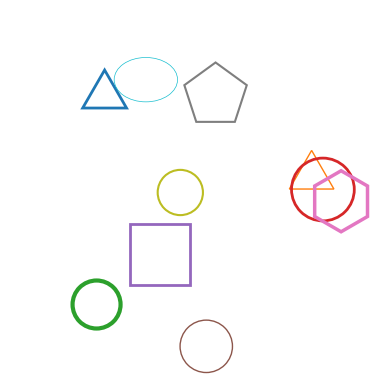[{"shape": "triangle", "thickness": 2, "radius": 0.33, "center": [0.272, 0.752]}, {"shape": "triangle", "thickness": 1, "radius": 0.33, "center": [0.809, 0.542]}, {"shape": "circle", "thickness": 3, "radius": 0.31, "center": [0.251, 0.209]}, {"shape": "circle", "thickness": 2, "radius": 0.41, "center": [0.839, 0.508]}, {"shape": "square", "thickness": 2, "radius": 0.39, "center": [0.415, 0.339]}, {"shape": "circle", "thickness": 1, "radius": 0.34, "center": [0.536, 0.1]}, {"shape": "hexagon", "thickness": 2.5, "radius": 0.4, "center": [0.886, 0.477]}, {"shape": "pentagon", "thickness": 1.5, "radius": 0.43, "center": [0.56, 0.752]}, {"shape": "circle", "thickness": 1.5, "radius": 0.29, "center": [0.468, 0.5]}, {"shape": "oval", "thickness": 0.5, "radius": 0.41, "center": [0.379, 0.793]}]